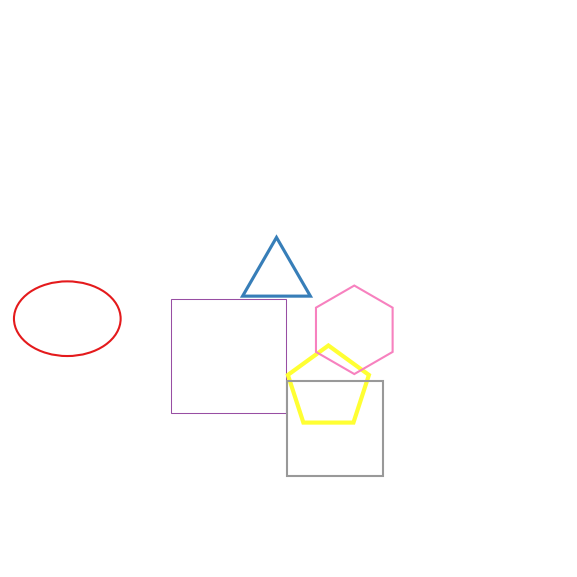[{"shape": "oval", "thickness": 1, "radius": 0.46, "center": [0.117, 0.447]}, {"shape": "triangle", "thickness": 1.5, "radius": 0.34, "center": [0.479, 0.52]}, {"shape": "square", "thickness": 0.5, "radius": 0.5, "center": [0.396, 0.382]}, {"shape": "pentagon", "thickness": 2, "radius": 0.37, "center": [0.569, 0.327]}, {"shape": "hexagon", "thickness": 1, "radius": 0.38, "center": [0.613, 0.428]}, {"shape": "square", "thickness": 1, "radius": 0.41, "center": [0.58, 0.257]}]